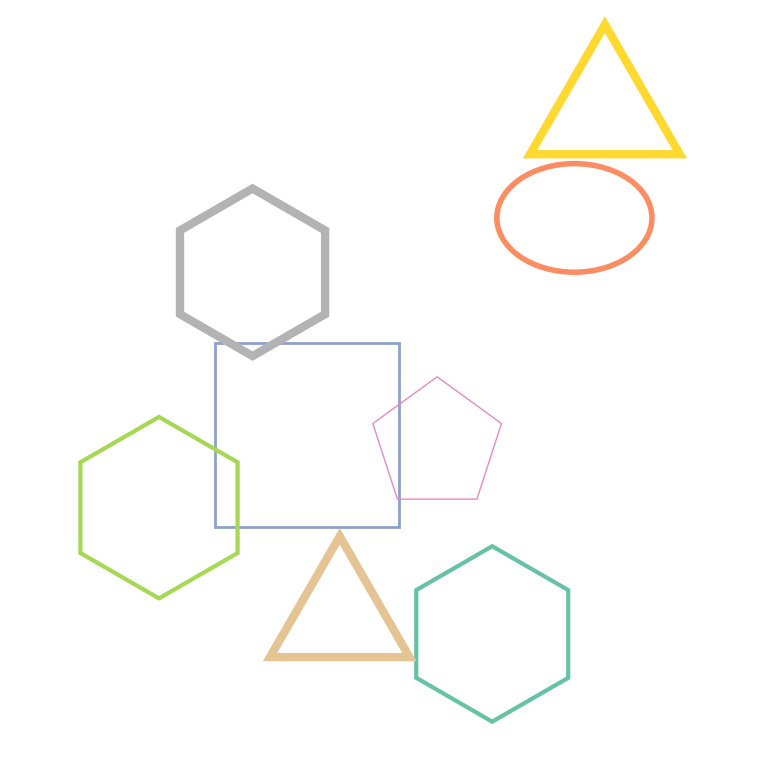[{"shape": "hexagon", "thickness": 1.5, "radius": 0.57, "center": [0.639, 0.177]}, {"shape": "oval", "thickness": 2, "radius": 0.5, "center": [0.746, 0.717]}, {"shape": "square", "thickness": 1, "radius": 0.6, "center": [0.398, 0.435]}, {"shape": "pentagon", "thickness": 0.5, "radius": 0.44, "center": [0.568, 0.423]}, {"shape": "hexagon", "thickness": 1.5, "radius": 0.59, "center": [0.206, 0.341]}, {"shape": "triangle", "thickness": 3, "radius": 0.56, "center": [0.786, 0.856]}, {"shape": "triangle", "thickness": 3, "radius": 0.52, "center": [0.441, 0.199]}, {"shape": "hexagon", "thickness": 3, "radius": 0.54, "center": [0.328, 0.646]}]